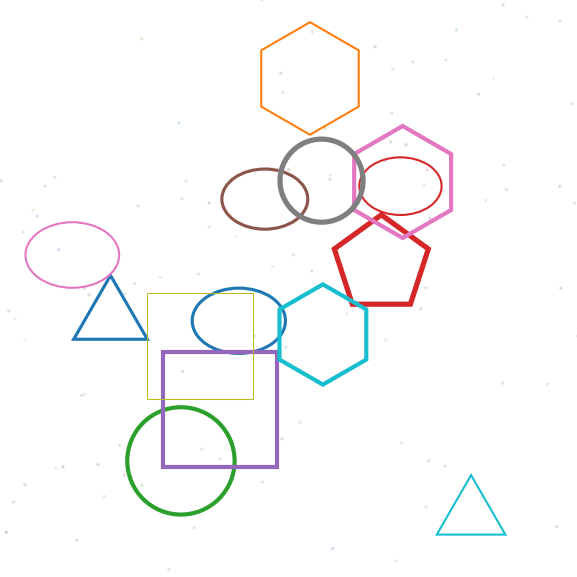[{"shape": "triangle", "thickness": 1.5, "radius": 0.37, "center": [0.191, 0.448]}, {"shape": "oval", "thickness": 1.5, "radius": 0.4, "center": [0.414, 0.444]}, {"shape": "hexagon", "thickness": 1, "radius": 0.49, "center": [0.537, 0.863]}, {"shape": "circle", "thickness": 2, "radius": 0.46, "center": [0.313, 0.201]}, {"shape": "oval", "thickness": 1, "radius": 0.36, "center": [0.693, 0.677]}, {"shape": "pentagon", "thickness": 2.5, "radius": 0.43, "center": [0.66, 0.542]}, {"shape": "square", "thickness": 2, "radius": 0.5, "center": [0.381, 0.29]}, {"shape": "oval", "thickness": 1.5, "radius": 0.37, "center": [0.459, 0.654]}, {"shape": "hexagon", "thickness": 2, "radius": 0.48, "center": [0.697, 0.684]}, {"shape": "oval", "thickness": 1, "radius": 0.41, "center": [0.125, 0.558]}, {"shape": "circle", "thickness": 2.5, "radius": 0.36, "center": [0.557, 0.686]}, {"shape": "square", "thickness": 0.5, "radius": 0.46, "center": [0.346, 0.4]}, {"shape": "triangle", "thickness": 1, "radius": 0.34, "center": [0.816, 0.108]}, {"shape": "hexagon", "thickness": 2, "radius": 0.43, "center": [0.559, 0.42]}]